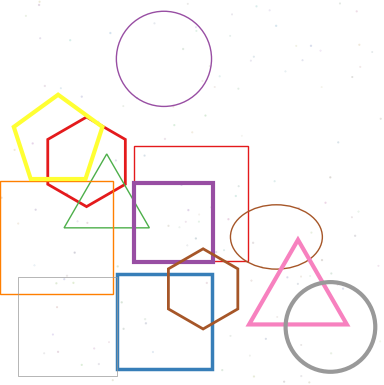[{"shape": "hexagon", "thickness": 2, "radius": 0.58, "center": [0.225, 0.58]}, {"shape": "square", "thickness": 1, "radius": 0.74, "center": [0.496, 0.471]}, {"shape": "square", "thickness": 2.5, "radius": 0.61, "center": [0.427, 0.164]}, {"shape": "triangle", "thickness": 1, "radius": 0.64, "center": [0.277, 0.472]}, {"shape": "circle", "thickness": 1, "radius": 0.62, "center": [0.426, 0.847]}, {"shape": "square", "thickness": 3, "radius": 0.51, "center": [0.45, 0.422]}, {"shape": "square", "thickness": 1, "radius": 0.73, "center": [0.146, 0.384]}, {"shape": "pentagon", "thickness": 3, "radius": 0.61, "center": [0.151, 0.633]}, {"shape": "oval", "thickness": 1, "radius": 0.6, "center": [0.718, 0.385]}, {"shape": "hexagon", "thickness": 2, "radius": 0.52, "center": [0.528, 0.25]}, {"shape": "triangle", "thickness": 3, "radius": 0.73, "center": [0.774, 0.231]}, {"shape": "circle", "thickness": 3, "radius": 0.58, "center": [0.858, 0.151]}, {"shape": "square", "thickness": 0.5, "radius": 0.64, "center": [0.176, 0.152]}]